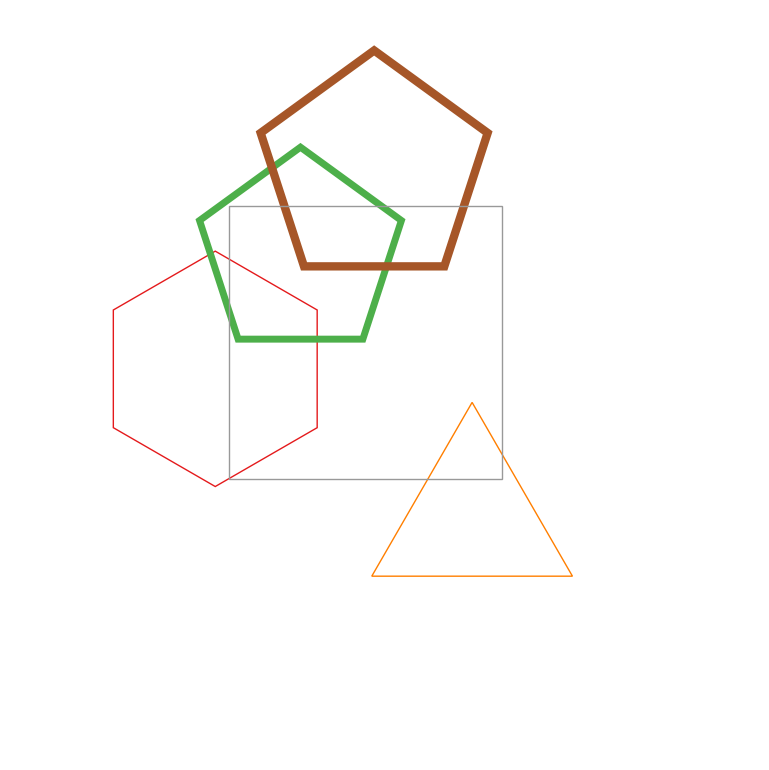[{"shape": "hexagon", "thickness": 0.5, "radius": 0.76, "center": [0.28, 0.521]}, {"shape": "pentagon", "thickness": 2.5, "radius": 0.69, "center": [0.39, 0.671]}, {"shape": "triangle", "thickness": 0.5, "radius": 0.75, "center": [0.613, 0.327]}, {"shape": "pentagon", "thickness": 3, "radius": 0.77, "center": [0.486, 0.779]}, {"shape": "square", "thickness": 0.5, "radius": 0.89, "center": [0.474, 0.555]}]